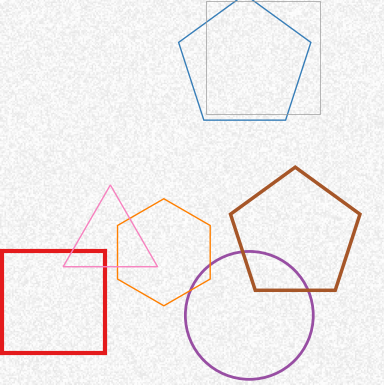[{"shape": "square", "thickness": 3, "radius": 0.67, "center": [0.139, 0.216]}, {"shape": "pentagon", "thickness": 1, "radius": 0.9, "center": [0.636, 0.834]}, {"shape": "circle", "thickness": 2, "radius": 0.83, "center": [0.648, 0.181]}, {"shape": "hexagon", "thickness": 1, "radius": 0.7, "center": [0.426, 0.345]}, {"shape": "pentagon", "thickness": 2.5, "radius": 0.88, "center": [0.767, 0.389]}, {"shape": "triangle", "thickness": 1, "radius": 0.71, "center": [0.287, 0.378]}, {"shape": "square", "thickness": 0.5, "radius": 0.74, "center": [0.683, 0.851]}]